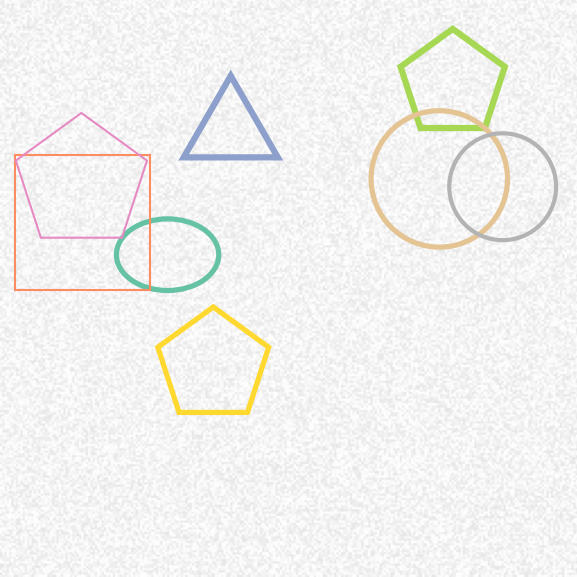[{"shape": "oval", "thickness": 2.5, "radius": 0.44, "center": [0.29, 0.558]}, {"shape": "square", "thickness": 1, "radius": 0.58, "center": [0.143, 0.613]}, {"shape": "triangle", "thickness": 3, "radius": 0.47, "center": [0.4, 0.774]}, {"shape": "pentagon", "thickness": 1, "radius": 0.6, "center": [0.141, 0.684]}, {"shape": "pentagon", "thickness": 3, "radius": 0.47, "center": [0.784, 0.854]}, {"shape": "pentagon", "thickness": 2.5, "radius": 0.5, "center": [0.369, 0.367]}, {"shape": "circle", "thickness": 2.5, "radius": 0.59, "center": [0.761, 0.689]}, {"shape": "circle", "thickness": 2, "radius": 0.46, "center": [0.87, 0.676]}]